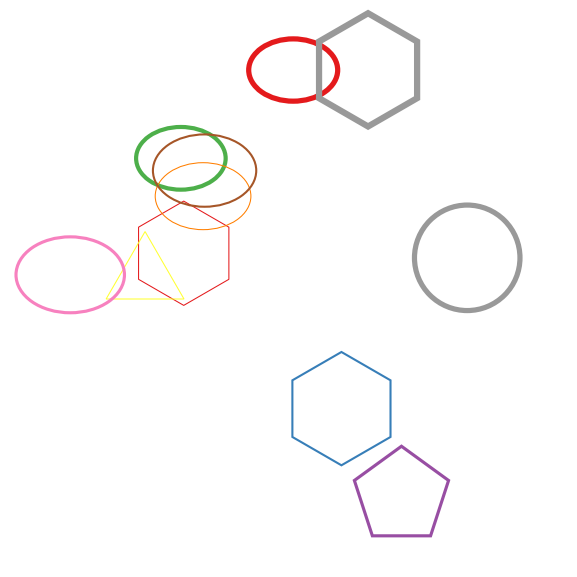[{"shape": "oval", "thickness": 2.5, "radius": 0.39, "center": [0.508, 0.878]}, {"shape": "hexagon", "thickness": 0.5, "radius": 0.45, "center": [0.318, 0.561]}, {"shape": "hexagon", "thickness": 1, "radius": 0.49, "center": [0.591, 0.292]}, {"shape": "oval", "thickness": 2, "radius": 0.39, "center": [0.313, 0.725]}, {"shape": "pentagon", "thickness": 1.5, "radius": 0.43, "center": [0.695, 0.141]}, {"shape": "oval", "thickness": 0.5, "radius": 0.41, "center": [0.352, 0.659]}, {"shape": "triangle", "thickness": 0.5, "radius": 0.39, "center": [0.251, 0.52]}, {"shape": "oval", "thickness": 1, "radius": 0.45, "center": [0.354, 0.704]}, {"shape": "oval", "thickness": 1.5, "radius": 0.47, "center": [0.122, 0.523]}, {"shape": "hexagon", "thickness": 3, "radius": 0.49, "center": [0.637, 0.878]}, {"shape": "circle", "thickness": 2.5, "radius": 0.46, "center": [0.809, 0.553]}]